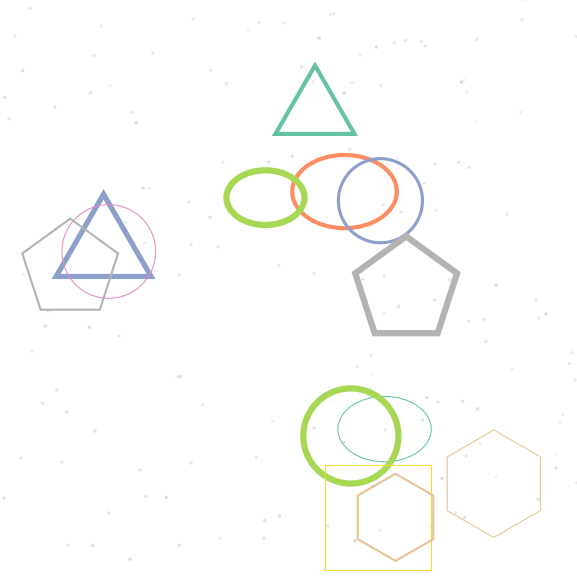[{"shape": "oval", "thickness": 0.5, "radius": 0.4, "center": [0.666, 0.256]}, {"shape": "triangle", "thickness": 2, "radius": 0.4, "center": [0.545, 0.807]}, {"shape": "oval", "thickness": 2, "radius": 0.45, "center": [0.597, 0.667]}, {"shape": "circle", "thickness": 1.5, "radius": 0.36, "center": [0.659, 0.652]}, {"shape": "triangle", "thickness": 2.5, "radius": 0.47, "center": [0.179, 0.568]}, {"shape": "circle", "thickness": 0.5, "radius": 0.41, "center": [0.188, 0.564]}, {"shape": "oval", "thickness": 3, "radius": 0.34, "center": [0.46, 0.657]}, {"shape": "circle", "thickness": 3, "radius": 0.41, "center": [0.608, 0.244]}, {"shape": "square", "thickness": 0.5, "radius": 0.46, "center": [0.655, 0.103]}, {"shape": "hexagon", "thickness": 1, "radius": 0.38, "center": [0.685, 0.103]}, {"shape": "hexagon", "thickness": 0.5, "radius": 0.47, "center": [0.855, 0.162]}, {"shape": "pentagon", "thickness": 1, "radius": 0.44, "center": [0.122, 0.533]}, {"shape": "pentagon", "thickness": 3, "radius": 0.46, "center": [0.703, 0.497]}]